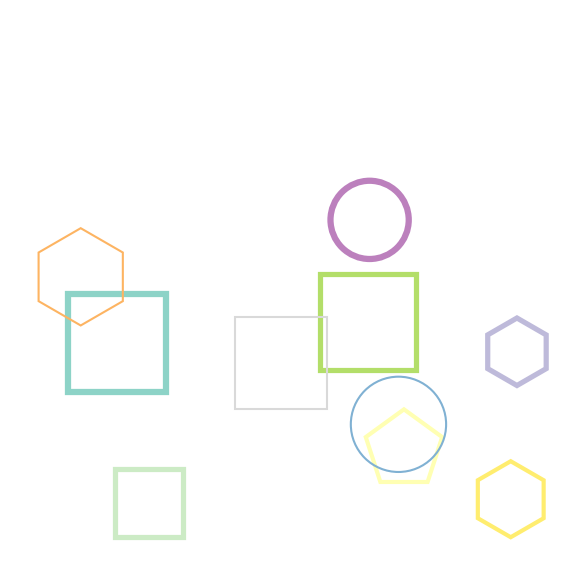[{"shape": "square", "thickness": 3, "radius": 0.42, "center": [0.202, 0.405]}, {"shape": "pentagon", "thickness": 2, "radius": 0.35, "center": [0.7, 0.221]}, {"shape": "hexagon", "thickness": 2.5, "radius": 0.29, "center": [0.895, 0.39]}, {"shape": "circle", "thickness": 1, "radius": 0.41, "center": [0.69, 0.264]}, {"shape": "hexagon", "thickness": 1, "radius": 0.42, "center": [0.14, 0.52]}, {"shape": "square", "thickness": 2.5, "radius": 0.42, "center": [0.637, 0.441]}, {"shape": "square", "thickness": 1, "radius": 0.4, "center": [0.486, 0.371]}, {"shape": "circle", "thickness": 3, "radius": 0.34, "center": [0.64, 0.618]}, {"shape": "square", "thickness": 2.5, "radius": 0.29, "center": [0.258, 0.128]}, {"shape": "hexagon", "thickness": 2, "radius": 0.33, "center": [0.884, 0.135]}]